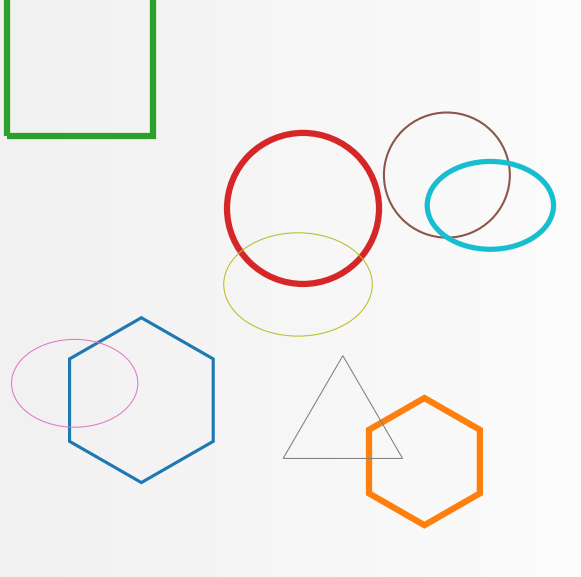[{"shape": "hexagon", "thickness": 1.5, "radius": 0.71, "center": [0.243, 0.306]}, {"shape": "hexagon", "thickness": 3, "radius": 0.55, "center": [0.73, 0.2]}, {"shape": "square", "thickness": 3, "radius": 0.63, "center": [0.138, 0.889]}, {"shape": "circle", "thickness": 3, "radius": 0.65, "center": [0.521, 0.638]}, {"shape": "circle", "thickness": 1, "radius": 0.54, "center": [0.769, 0.696]}, {"shape": "oval", "thickness": 0.5, "radius": 0.54, "center": [0.128, 0.335]}, {"shape": "triangle", "thickness": 0.5, "radius": 0.59, "center": [0.59, 0.265]}, {"shape": "oval", "thickness": 0.5, "radius": 0.64, "center": [0.513, 0.507]}, {"shape": "oval", "thickness": 2.5, "radius": 0.54, "center": [0.844, 0.644]}]